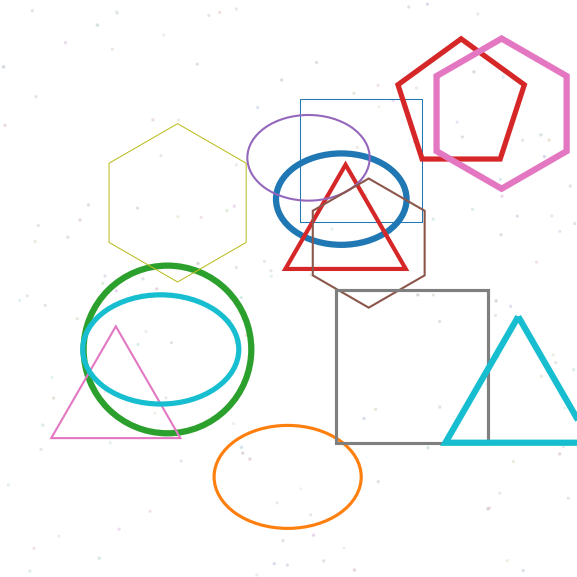[{"shape": "square", "thickness": 0.5, "radius": 0.53, "center": [0.625, 0.722]}, {"shape": "oval", "thickness": 3, "radius": 0.57, "center": [0.591, 0.654]}, {"shape": "oval", "thickness": 1.5, "radius": 0.64, "center": [0.498, 0.173]}, {"shape": "circle", "thickness": 3, "radius": 0.73, "center": [0.29, 0.394]}, {"shape": "triangle", "thickness": 2, "radius": 0.6, "center": [0.598, 0.594]}, {"shape": "pentagon", "thickness": 2.5, "radius": 0.58, "center": [0.799, 0.817]}, {"shape": "oval", "thickness": 1, "radius": 0.53, "center": [0.534, 0.726]}, {"shape": "hexagon", "thickness": 1, "radius": 0.56, "center": [0.638, 0.578]}, {"shape": "hexagon", "thickness": 3, "radius": 0.65, "center": [0.869, 0.802]}, {"shape": "triangle", "thickness": 1, "radius": 0.65, "center": [0.201, 0.305]}, {"shape": "square", "thickness": 1.5, "radius": 0.66, "center": [0.714, 0.365]}, {"shape": "hexagon", "thickness": 0.5, "radius": 0.69, "center": [0.308, 0.648]}, {"shape": "oval", "thickness": 2.5, "radius": 0.68, "center": [0.278, 0.394]}, {"shape": "triangle", "thickness": 3, "radius": 0.73, "center": [0.897, 0.305]}]